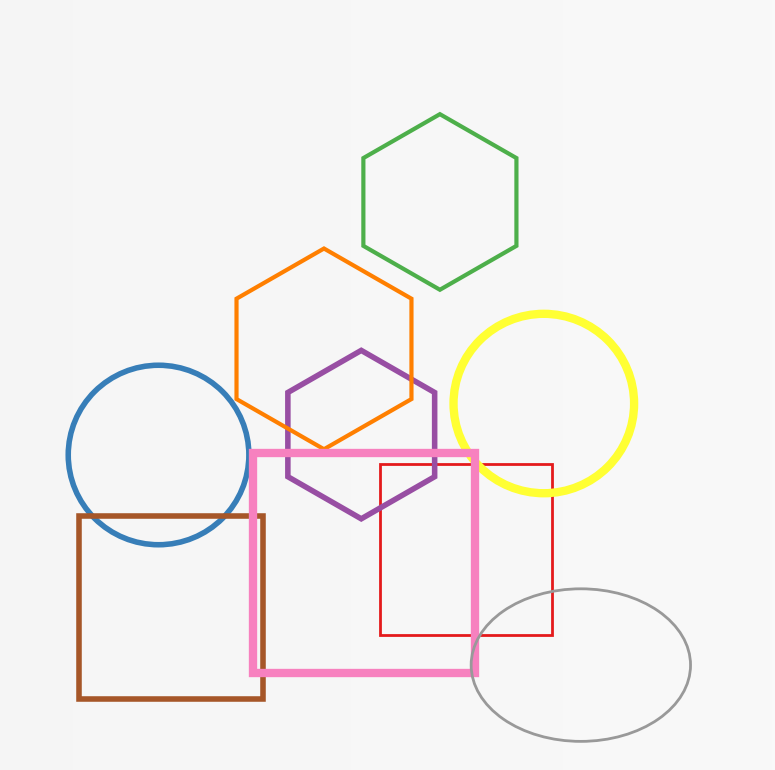[{"shape": "square", "thickness": 1, "radius": 0.55, "center": [0.601, 0.286]}, {"shape": "circle", "thickness": 2, "radius": 0.58, "center": [0.205, 0.409]}, {"shape": "hexagon", "thickness": 1.5, "radius": 0.57, "center": [0.568, 0.738]}, {"shape": "hexagon", "thickness": 2, "radius": 0.55, "center": [0.466, 0.436]}, {"shape": "hexagon", "thickness": 1.5, "radius": 0.65, "center": [0.418, 0.547]}, {"shape": "circle", "thickness": 3, "radius": 0.58, "center": [0.702, 0.476]}, {"shape": "square", "thickness": 2, "radius": 0.59, "center": [0.221, 0.211]}, {"shape": "square", "thickness": 3, "radius": 0.72, "center": [0.469, 0.269]}, {"shape": "oval", "thickness": 1, "radius": 0.71, "center": [0.749, 0.136]}]